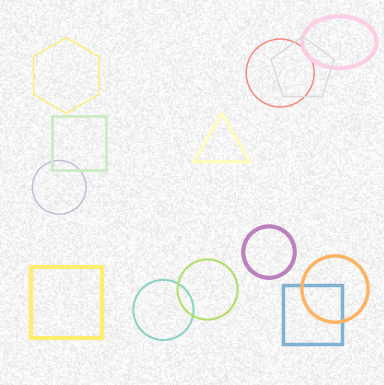[{"shape": "circle", "thickness": 1.5, "radius": 0.39, "center": [0.424, 0.195]}, {"shape": "triangle", "thickness": 2, "radius": 0.42, "center": [0.576, 0.622]}, {"shape": "circle", "thickness": 1, "radius": 0.35, "center": [0.154, 0.513]}, {"shape": "circle", "thickness": 1, "radius": 0.44, "center": [0.728, 0.81]}, {"shape": "square", "thickness": 2.5, "radius": 0.38, "center": [0.811, 0.182]}, {"shape": "circle", "thickness": 2.5, "radius": 0.43, "center": [0.87, 0.249]}, {"shape": "circle", "thickness": 1.5, "radius": 0.39, "center": [0.539, 0.248]}, {"shape": "oval", "thickness": 3, "radius": 0.48, "center": [0.881, 0.89]}, {"shape": "pentagon", "thickness": 1, "radius": 0.43, "center": [0.786, 0.819]}, {"shape": "circle", "thickness": 3, "radius": 0.33, "center": [0.699, 0.345]}, {"shape": "square", "thickness": 2, "radius": 0.35, "center": [0.204, 0.629]}, {"shape": "square", "thickness": 3, "radius": 0.46, "center": [0.172, 0.215]}, {"shape": "hexagon", "thickness": 1, "radius": 0.49, "center": [0.172, 0.804]}]